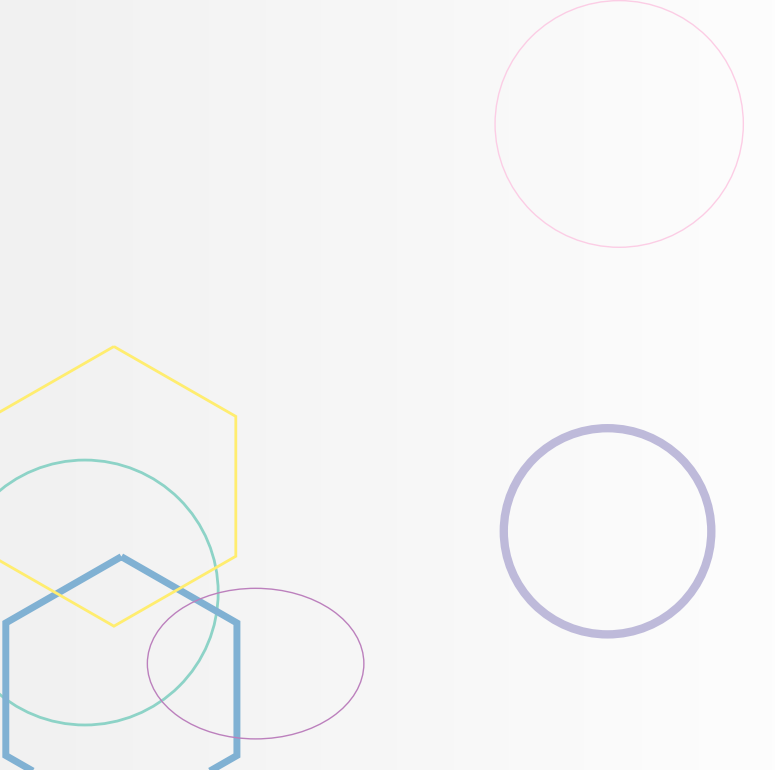[{"shape": "circle", "thickness": 1, "radius": 0.86, "center": [0.109, 0.23]}, {"shape": "circle", "thickness": 3, "radius": 0.67, "center": [0.784, 0.31]}, {"shape": "hexagon", "thickness": 2.5, "radius": 0.86, "center": [0.157, 0.105]}, {"shape": "circle", "thickness": 0.5, "radius": 0.8, "center": [0.799, 0.839]}, {"shape": "oval", "thickness": 0.5, "radius": 0.7, "center": [0.33, 0.138]}, {"shape": "hexagon", "thickness": 1, "radius": 0.91, "center": [0.147, 0.368]}]